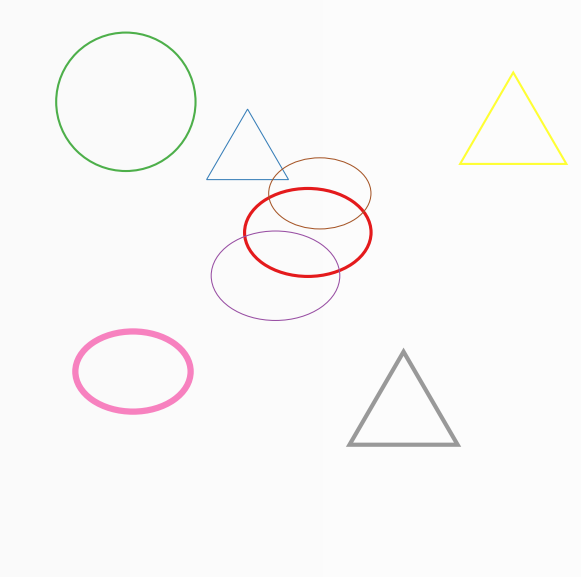[{"shape": "oval", "thickness": 1.5, "radius": 0.54, "center": [0.53, 0.597]}, {"shape": "triangle", "thickness": 0.5, "radius": 0.41, "center": [0.426, 0.729]}, {"shape": "circle", "thickness": 1, "radius": 0.6, "center": [0.217, 0.823]}, {"shape": "oval", "thickness": 0.5, "radius": 0.55, "center": [0.474, 0.522]}, {"shape": "triangle", "thickness": 1, "radius": 0.53, "center": [0.883, 0.768]}, {"shape": "oval", "thickness": 0.5, "radius": 0.44, "center": [0.55, 0.664]}, {"shape": "oval", "thickness": 3, "radius": 0.5, "center": [0.229, 0.356]}, {"shape": "triangle", "thickness": 2, "radius": 0.54, "center": [0.694, 0.283]}]